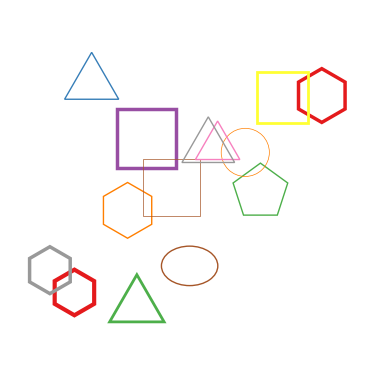[{"shape": "hexagon", "thickness": 2.5, "radius": 0.35, "center": [0.836, 0.752]}, {"shape": "hexagon", "thickness": 3, "radius": 0.3, "center": [0.193, 0.24]}, {"shape": "triangle", "thickness": 1, "radius": 0.41, "center": [0.238, 0.783]}, {"shape": "pentagon", "thickness": 1, "radius": 0.37, "center": [0.676, 0.502]}, {"shape": "triangle", "thickness": 2, "radius": 0.41, "center": [0.355, 0.205]}, {"shape": "square", "thickness": 2.5, "radius": 0.38, "center": [0.381, 0.641]}, {"shape": "circle", "thickness": 0.5, "radius": 0.31, "center": [0.637, 0.604]}, {"shape": "hexagon", "thickness": 1, "radius": 0.36, "center": [0.331, 0.454]}, {"shape": "square", "thickness": 2, "radius": 0.33, "center": [0.734, 0.747]}, {"shape": "square", "thickness": 0.5, "radius": 0.37, "center": [0.446, 0.512]}, {"shape": "oval", "thickness": 1, "radius": 0.37, "center": [0.493, 0.309]}, {"shape": "triangle", "thickness": 1, "radius": 0.33, "center": [0.565, 0.619]}, {"shape": "triangle", "thickness": 1, "radius": 0.39, "center": [0.541, 0.617]}, {"shape": "hexagon", "thickness": 2.5, "radius": 0.3, "center": [0.13, 0.298]}]